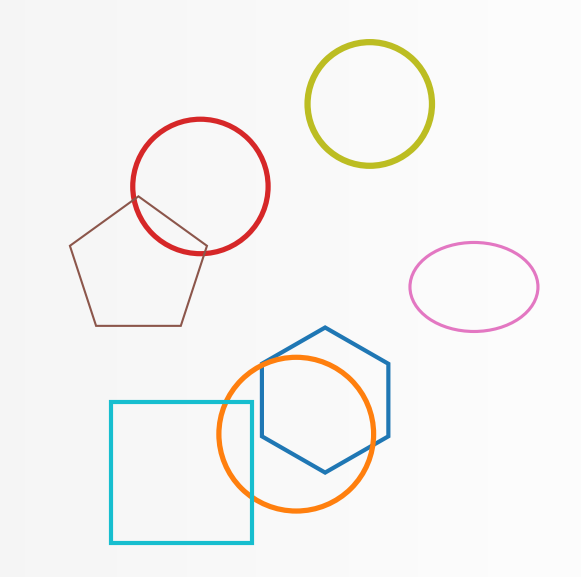[{"shape": "hexagon", "thickness": 2, "radius": 0.63, "center": [0.559, 0.306]}, {"shape": "circle", "thickness": 2.5, "radius": 0.67, "center": [0.51, 0.247]}, {"shape": "circle", "thickness": 2.5, "radius": 0.58, "center": [0.345, 0.676]}, {"shape": "pentagon", "thickness": 1, "radius": 0.62, "center": [0.238, 0.535]}, {"shape": "oval", "thickness": 1.5, "radius": 0.55, "center": [0.815, 0.502]}, {"shape": "circle", "thickness": 3, "radius": 0.54, "center": [0.636, 0.819]}, {"shape": "square", "thickness": 2, "radius": 0.61, "center": [0.312, 0.181]}]